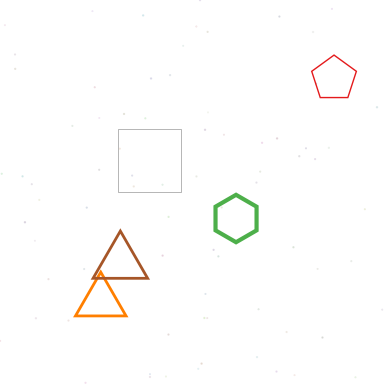[{"shape": "pentagon", "thickness": 1, "radius": 0.3, "center": [0.868, 0.796]}, {"shape": "hexagon", "thickness": 3, "radius": 0.31, "center": [0.613, 0.432]}, {"shape": "triangle", "thickness": 2, "radius": 0.38, "center": [0.262, 0.217]}, {"shape": "triangle", "thickness": 2, "radius": 0.41, "center": [0.313, 0.318]}, {"shape": "square", "thickness": 0.5, "radius": 0.41, "center": [0.387, 0.582]}]